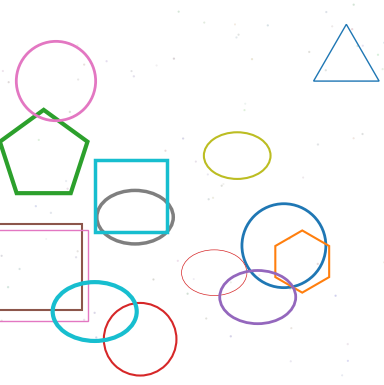[{"shape": "triangle", "thickness": 1, "radius": 0.49, "center": [0.9, 0.839]}, {"shape": "circle", "thickness": 2, "radius": 0.54, "center": [0.737, 0.362]}, {"shape": "hexagon", "thickness": 1.5, "radius": 0.4, "center": [0.785, 0.321]}, {"shape": "pentagon", "thickness": 3, "radius": 0.6, "center": [0.113, 0.595]}, {"shape": "oval", "thickness": 0.5, "radius": 0.42, "center": [0.556, 0.292]}, {"shape": "circle", "thickness": 1.5, "radius": 0.47, "center": [0.364, 0.119]}, {"shape": "oval", "thickness": 2, "radius": 0.49, "center": [0.669, 0.228]}, {"shape": "square", "thickness": 1.5, "radius": 0.56, "center": [0.102, 0.307]}, {"shape": "square", "thickness": 1, "radius": 0.59, "center": [0.112, 0.285]}, {"shape": "circle", "thickness": 2, "radius": 0.52, "center": [0.145, 0.79]}, {"shape": "oval", "thickness": 2.5, "radius": 0.5, "center": [0.351, 0.436]}, {"shape": "oval", "thickness": 1.5, "radius": 0.43, "center": [0.616, 0.596]}, {"shape": "oval", "thickness": 3, "radius": 0.55, "center": [0.246, 0.191]}, {"shape": "square", "thickness": 2.5, "radius": 0.47, "center": [0.339, 0.49]}]